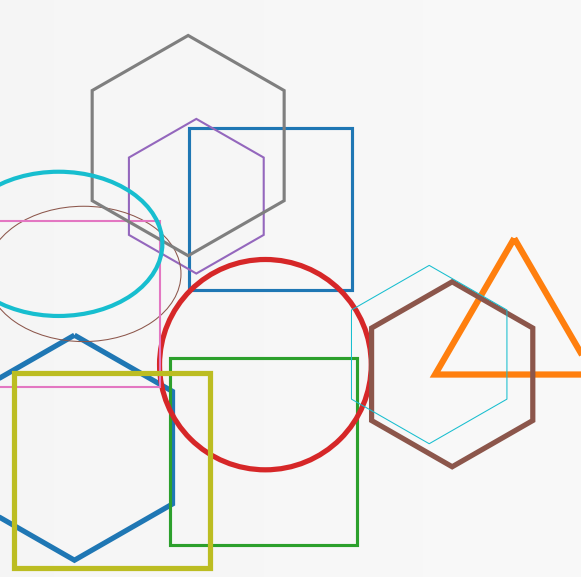[{"shape": "square", "thickness": 1.5, "radius": 0.7, "center": [0.465, 0.637]}, {"shape": "hexagon", "thickness": 2.5, "radius": 0.97, "center": [0.128, 0.224]}, {"shape": "triangle", "thickness": 3, "radius": 0.79, "center": [0.885, 0.429]}, {"shape": "square", "thickness": 1.5, "radius": 0.81, "center": [0.453, 0.217]}, {"shape": "circle", "thickness": 2.5, "radius": 0.91, "center": [0.457, 0.368]}, {"shape": "hexagon", "thickness": 1, "radius": 0.67, "center": [0.338, 0.659]}, {"shape": "oval", "thickness": 0.5, "radius": 0.84, "center": [0.144, 0.525]}, {"shape": "hexagon", "thickness": 2.5, "radius": 0.8, "center": [0.778, 0.351]}, {"shape": "square", "thickness": 1, "radius": 0.72, "center": [0.132, 0.473]}, {"shape": "hexagon", "thickness": 1.5, "radius": 0.95, "center": [0.324, 0.747]}, {"shape": "square", "thickness": 2.5, "radius": 0.84, "center": [0.193, 0.184]}, {"shape": "hexagon", "thickness": 0.5, "radius": 0.77, "center": [0.738, 0.385]}, {"shape": "oval", "thickness": 2, "radius": 0.89, "center": [0.101, 0.577]}]